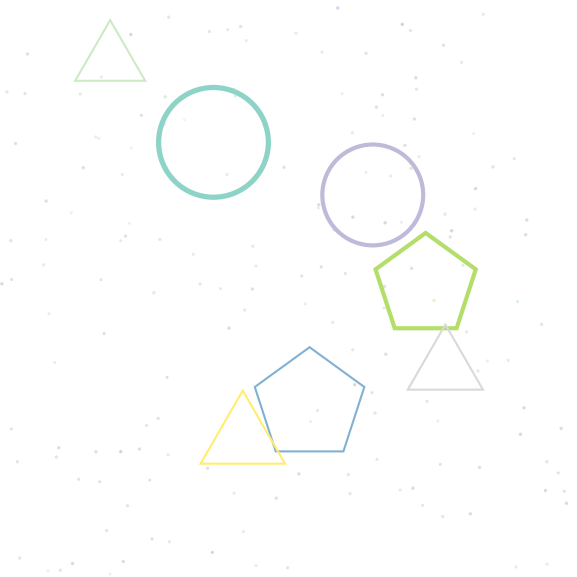[{"shape": "circle", "thickness": 2.5, "radius": 0.48, "center": [0.37, 0.753]}, {"shape": "circle", "thickness": 2, "radius": 0.44, "center": [0.645, 0.662]}, {"shape": "pentagon", "thickness": 1, "radius": 0.5, "center": [0.536, 0.298]}, {"shape": "pentagon", "thickness": 2, "radius": 0.46, "center": [0.737, 0.505]}, {"shape": "triangle", "thickness": 1, "radius": 0.38, "center": [0.771, 0.362]}, {"shape": "triangle", "thickness": 1, "radius": 0.35, "center": [0.191, 0.894]}, {"shape": "triangle", "thickness": 1, "radius": 0.42, "center": [0.42, 0.238]}]